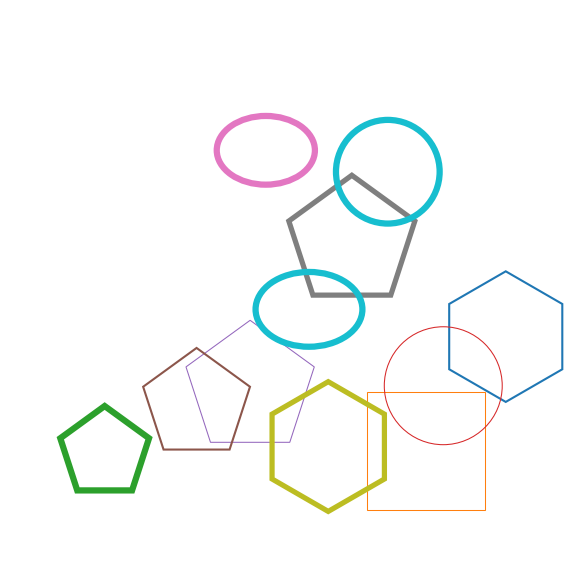[{"shape": "hexagon", "thickness": 1, "radius": 0.57, "center": [0.876, 0.416]}, {"shape": "square", "thickness": 0.5, "radius": 0.51, "center": [0.737, 0.218]}, {"shape": "pentagon", "thickness": 3, "radius": 0.4, "center": [0.181, 0.215]}, {"shape": "circle", "thickness": 0.5, "radius": 0.51, "center": [0.768, 0.331]}, {"shape": "pentagon", "thickness": 0.5, "radius": 0.58, "center": [0.433, 0.328]}, {"shape": "pentagon", "thickness": 1, "radius": 0.49, "center": [0.34, 0.299]}, {"shape": "oval", "thickness": 3, "radius": 0.42, "center": [0.46, 0.739]}, {"shape": "pentagon", "thickness": 2.5, "radius": 0.57, "center": [0.609, 0.581]}, {"shape": "hexagon", "thickness": 2.5, "radius": 0.56, "center": [0.568, 0.226]}, {"shape": "circle", "thickness": 3, "radius": 0.45, "center": [0.672, 0.702]}, {"shape": "oval", "thickness": 3, "radius": 0.46, "center": [0.535, 0.463]}]